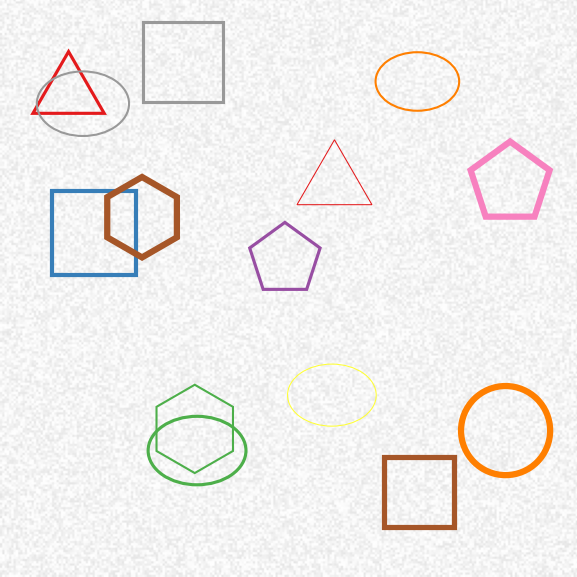[{"shape": "triangle", "thickness": 1.5, "radius": 0.36, "center": [0.119, 0.839]}, {"shape": "triangle", "thickness": 0.5, "radius": 0.37, "center": [0.579, 0.682]}, {"shape": "square", "thickness": 2, "radius": 0.36, "center": [0.163, 0.596]}, {"shape": "hexagon", "thickness": 1, "radius": 0.38, "center": [0.337, 0.256]}, {"shape": "oval", "thickness": 1.5, "radius": 0.42, "center": [0.341, 0.219]}, {"shape": "pentagon", "thickness": 1.5, "radius": 0.32, "center": [0.493, 0.55]}, {"shape": "circle", "thickness": 3, "radius": 0.39, "center": [0.875, 0.254]}, {"shape": "oval", "thickness": 1, "radius": 0.36, "center": [0.723, 0.858]}, {"shape": "oval", "thickness": 0.5, "radius": 0.38, "center": [0.575, 0.315]}, {"shape": "square", "thickness": 2.5, "radius": 0.3, "center": [0.726, 0.147]}, {"shape": "hexagon", "thickness": 3, "radius": 0.35, "center": [0.246, 0.623]}, {"shape": "pentagon", "thickness": 3, "radius": 0.36, "center": [0.883, 0.682]}, {"shape": "oval", "thickness": 1, "radius": 0.4, "center": [0.144, 0.82]}, {"shape": "square", "thickness": 1.5, "radius": 0.35, "center": [0.316, 0.892]}]